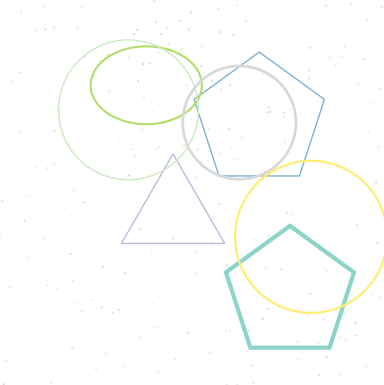[{"shape": "pentagon", "thickness": 3, "radius": 0.87, "center": [0.753, 0.238]}, {"shape": "triangle", "thickness": 1, "radius": 0.77, "center": [0.449, 0.445]}, {"shape": "pentagon", "thickness": 1, "radius": 0.89, "center": [0.673, 0.687]}, {"shape": "oval", "thickness": 1.5, "radius": 0.72, "center": [0.38, 0.778]}, {"shape": "circle", "thickness": 2, "radius": 0.74, "center": [0.622, 0.682]}, {"shape": "circle", "thickness": 1, "radius": 0.91, "center": [0.334, 0.715]}, {"shape": "circle", "thickness": 1.5, "radius": 0.99, "center": [0.808, 0.385]}]